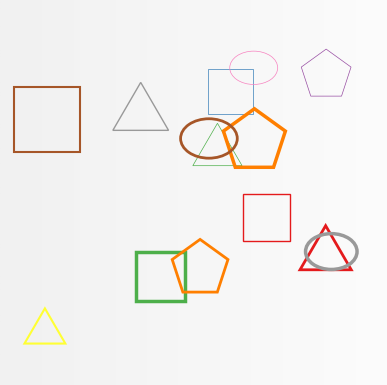[{"shape": "triangle", "thickness": 2, "radius": 0.38, "center": [0.84, 0.337]}, {"shape": "square", "thickness": 1, "radius": 0.31, "center": [0.687, 0.434]}, {"shape": "square", "thickness": 0.5, "radius": 0.29, "center": [0.594, 0.763]}, {"shape": "triangle", "thickness": 0.5, "radius": 0.37, "center": [0.561, 0.606]}, {"shape": "square", "thickness": 2.5, "radius": 0.31, "center": [0.415, 0.281]}, {"shape": "pentagon", "thickness": 0.5, "radius": 0.34, "center": [0.842, 0.805]}, {"shape": "pentagon", "thickness": 2, "radius": 0.38, "center": [0.516, 0.303]}, {"shape": "pentagon", "thickness": 2.5, "radius": 0.42, "center": [0.657, 0.633]}, {"shape": "triangle", "thickness": 1.5, "radius": 0.3, "center": [0.116, 0.138]}, {"shape": "square", "thickness": 1.5, "radius": 0.42, "center": [0.121, 0.691]}, {"shape": "oval", "thickness": 2, "radius": 0.37, "center": [0.539, 0.64]}, {"shape": "oval", "thickness": 0.5, "radius": 0.31, "center": [0.655, 0.824]}, {"shape": "triangle", "thickness": 1, "radius": 0.41, "center": [0.363, 0.703]}, {"shape": "oval", "thickness": 2.5, "radius": 0.33, "center": [0.855, 0.347]}]